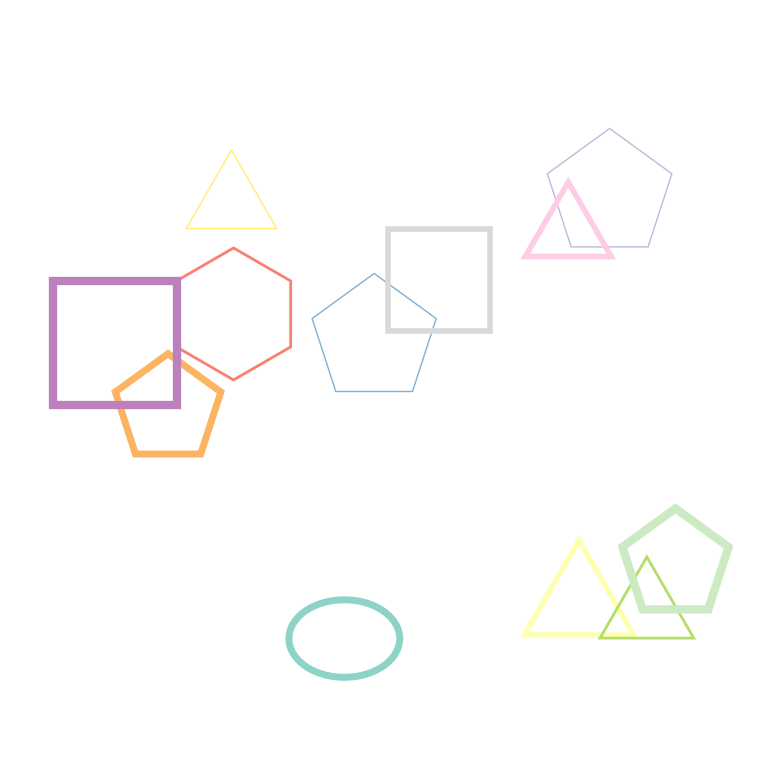[{"shape": "oval", "thickness": 2.5, "radius": 0.36, "center": [0.447, 0.171]}, {"shape": "triangle", "thickness": 2, "radius": 0.41, "center": [0.752, 0.216]}, {"shape": "pentagon", "thickness": 0.5, "radius": 0.42, "center": [0.792, 0.748]}, {"shape": "hexagon", "thickness": 1, "radius": 0.43, "center": [0.303, 0.592]}, {"shape": "pentagon", "thickness": 0.5, "radius": 0.42, "center": [0.486, 0.56]}, {"shape": "pentagon", "thickness": 2.5, "radius": 0.36, "center": [0.218, 0.469]}, {"shape": "triangle", "thickness": 1, "radius": 0.35, "center": [0.84, 0.206]}, {"shape": "triangle", "thickness": 2, "radius": 0.32, "center": [0.738, 0.699]}, {"shape": "square", "thickness": 2, "radius": 0.33, "center": [0.57, 0.637]}, {"shape": "square", "thickness": 3, "radius": 0.4, "center": [0.149, 0.555]}, {"shape": "pentagon", "thickness": 3, "radius": 0.36, "center": [0.877, 0.267]}, {"shape": "triangle", "thickness": 0.5, "radius": 0.34, "center": [0.301, 0.737]}]